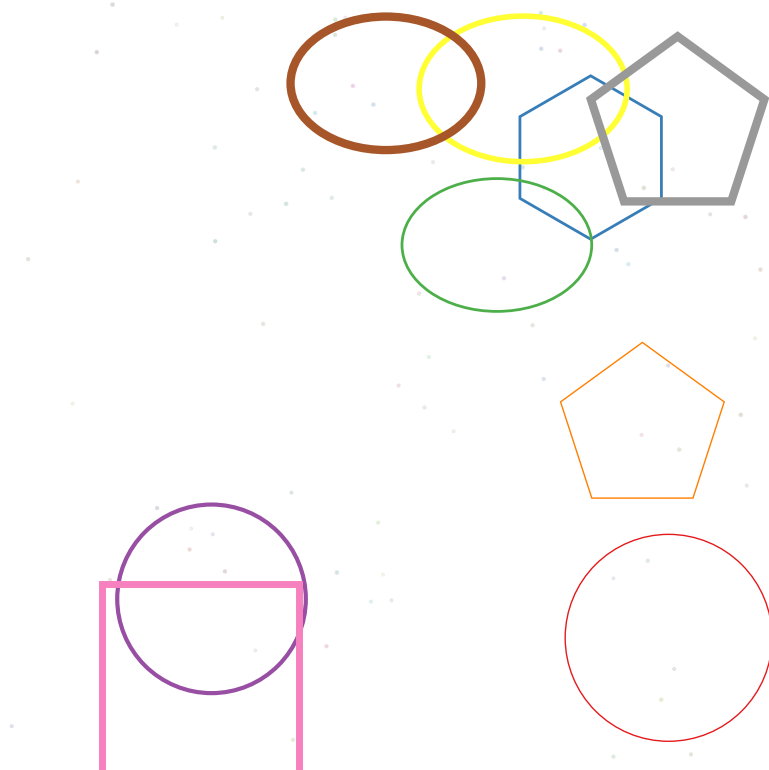[{"shape": "circle", "thickness": 0.5, "radius": 0.67, "center": [0.868, 0.172]}, {"shape": "hexagon", "thickness": 1, "radius": 0.53, "center": [0.767, 0.795]}, {"shape": "oval", "thickness": 1, "radius": 0.62, "center": [0.645, 0.682]}, {"shape": "circle", "thickness": 1.5, "radius": 0.61, "center": [0.275, 0.222]}, {"shape": "pentagon", "thickness": 0.5, "radius": 0.56, "center": [0.834, 0.444]}, {"shape": "oval", "thickness": 2, "radius": 0.68, "center": [0.679, 0.885]}, {"shape": "oval", "thickness": 3, "radius": 0.62, "center": [0.501, 0.892]}, {"shape": "square", "thickness": 2.5, "radius": 0.64, "center": [0.26, 0.113]}, {"shape": "pentagon", "thickness": 3, "radius": 0.59, "center": [0.88, 0.834]}]